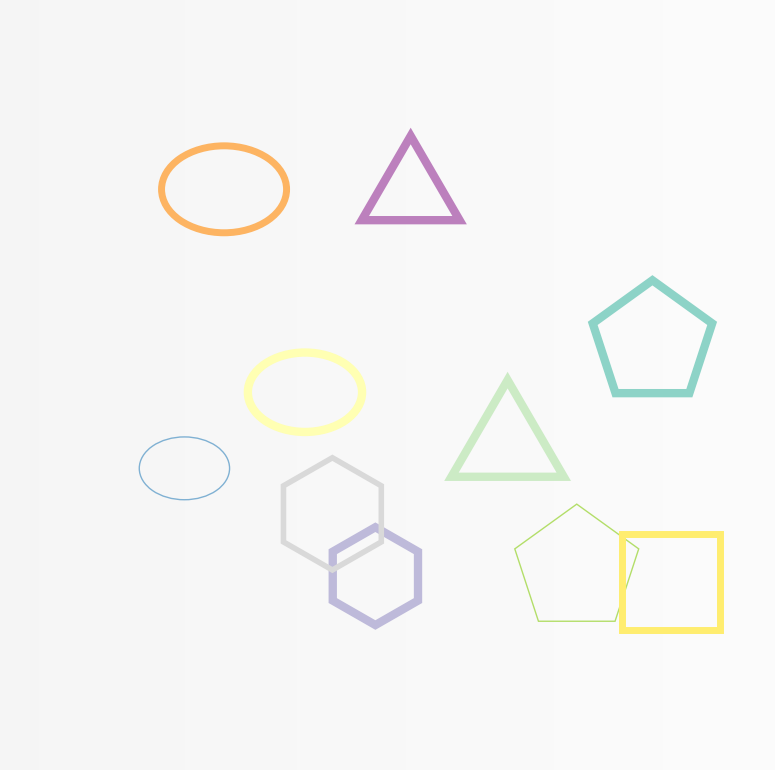[{"shape": "pentagon", "thickness": 3, "radius": 0.41, "center": [0.842, 0.555]}, {"shape": "oval", "thickness": 3, "radius": 0.37, "center": [0.394, 0.491]}, {"shape": "hexagon", "thickness": 3, "radius": 0.32, "center": [0.484, 0.252]}, {"shape": "oval", "thickness": 0.5, "radius": 0.29, "center": [0.238, 0.392]}, {"shape": "oval", "thickness": 2.5, "radius": 0.4, "center": [0.289, 0.754]}, {"shape": "pentagon", "thickness": 0.5, "radius": 0.42, "center": [0.744, 0.261]}, {"shape": "hexagon", "thickness": 2, "radius": 0.36, "center": [0.429, 0.333]}, {"shape": "triangle", "thickness": 3, "radius": 0.36, "center": [0.53, 0.75]}, {"shape": "triangle", "thickness": 3, "radius": 0.42, "center": [0.655, 0.423]}, {"shape": "square", "thickness": 2.5, "radius": 0.31, "center": [0.866, 0.244]}]